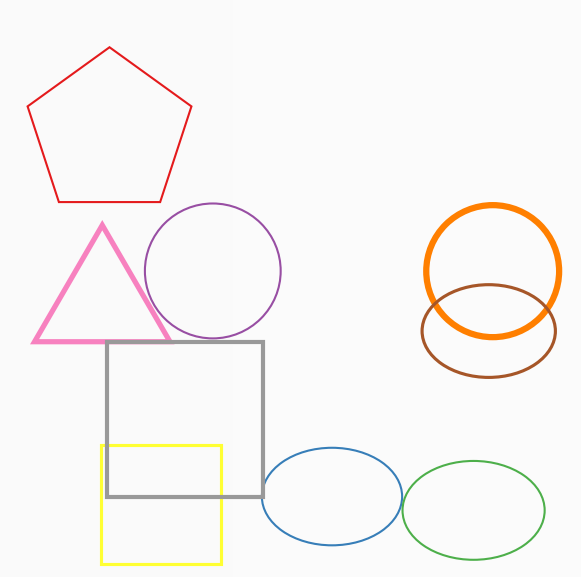[{"shape": "pentagon", "thickness": 1, "radius": 0.74, "center": [0.188, 0.769]}, {"shape": "oval", "thickness": 1, "radius": 0.6, "center": [0.571, 0.139]}, {"shape": "oval", "thickness": 1, "radius": 0.61, "center": [0.815, 0.115]}, {"shape": "circle", "thickness": 1, "radius": 0.58, "center": [0.366, 0.53]}, {"shape": "circle", "thickness": 3, "radius": 0.57, "center": [0.848, 0.53]}, {"shape": "square", "thickness": 1.5, "radius": 0.52, "center": [0.277, 0.125]}, {"shape": "oval", "thickness": 1.5, "radius": 0.57, "center": [0.841, 0.426]}, {"shape": "triangle", "thickness": 2.5, "radius": 0.67, "center": [0.176, 0.475]}, {"shape": "square", "thickness": 2, "radius": 0.67, "center": [0.318, 0.272]}]